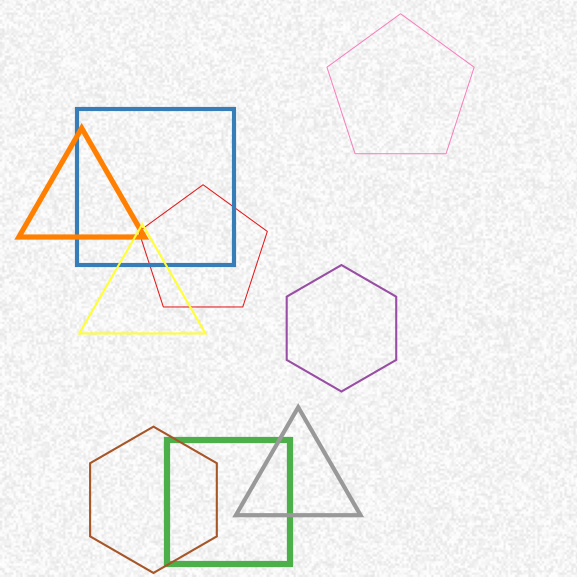[{"shape": "pentagon", "thickness": 0.5, "radius": 0.58, "center": [0.352, 0.562]}, {"shape": "square", "thickness": 2, "radius": 0.68, "center": [0.269, 0.675]}, {"shape": "square", "thickness": 3, "radius": 0.53, "center": [0.396, 0.13]}, {"shape": "hexagon", "thickness": 1, "radius": 0.55, "center": [0.591, 0.431]}, {"shape": "triangle", "thickness": 2.5, "radius": 0.63, "center": [0.141, 0.652]}, {"shape": "triangle", "thickness": 1, "radius": 0.63, "center": [0.247, 0.485]}, {"shape": "hexagon", "thickness": 1, "radius": 0.63, "center": [0.266, 0.134]}, {"shape": "pentagon", "thickness": 0.5, "radius": 0.67, "center": [0.694, 0.841]}, {"shape": "triangle", "thickness": 2, "radius": 0.62, "center": [0.516, 0.169]}]